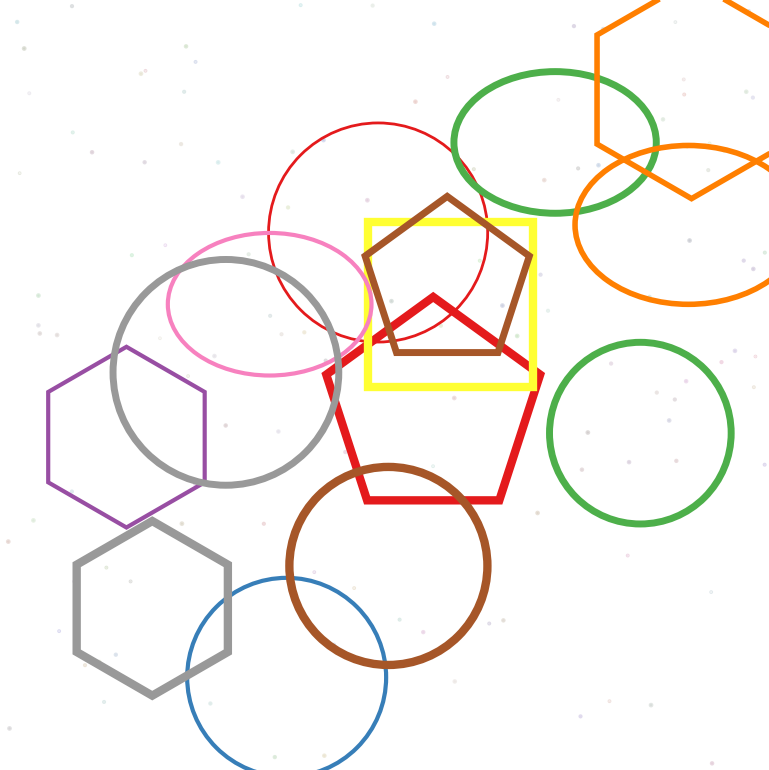[{"shape": "pentagon", "thickness": 3, "radius": 0.73, "center": [0.563, 0.468]}, {"shape": "circle", "thickness": 1, "radius": 0.71, "center": [0.491, 0.698]}, {"shape": "circle", "thickness": 1.5, "radius": 0.65, "center": [0.372, 0.12]}, {"shape": "oval", "thickness": 2.5, "radius": 0.66, "center": [0.721, 0.815]}, {"shape": "circle", "thickness": 2.5, "radius": 0.59, "center": [0.832, 0.437]}, {"shape": "hexagon", "thickness": 1.5, "radius": 0.59, "center": [0.164, 0.432]}, {"shape": "oval", "thickness": 2, "radius": 0.74, "center": [0.894, 0.708]}, {"shape": "hexagon", "thickness": 2, "radius": 0.71, "center": [0.898, 0.884]}, {"shape": "square", "thickness": 3, "radius": 0.54, "center": [0.585, 0.604]}, {"shape": "circle", "thickness": 3, "radius": 0.64, "center": [0.504, 0.265]}, {"shape": "pentagon", "thickness": 2.5, "radius": 0.56, "center": [0.581, 0.633]}, {"shape": "oval", "thickness": 1.5, "radius": 0.66, "center": [0.35, 0.605]}, {"shape": "hexagon", "thickness": 3, "radius": 0.57, "center": [0.198, 0.21]}, {"shape": "circle", "thickness": 2.5, "radius": 0.73, "center": [0.293, 0.516]}]